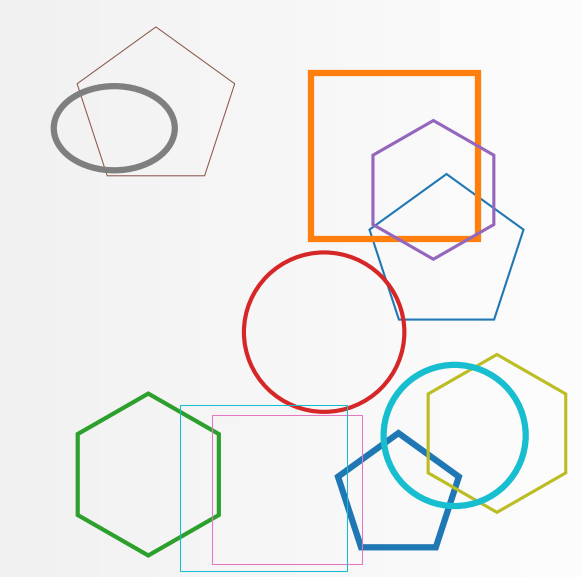[{"shape": "pentagon", "thickness": 1, "radius": 0.7, "center": [0.768, 0.558]}, {"shape": "pentagon", "thickness": 3, "radius": 0.55, "center": [0.685, 0.14]}, {"shape": "square", "thickness": 3, "radius": 0.72, "center": [0.679, 0.729]}, {"shape": "hexagon", "thickness": 2, "radius": 0.7, "center": [0.255, 0.177]}, {"shape": "circle", "thickness": 2, "radius": 0.69, "center": [0.558, 0.424]}, {"shape": "hexagon", "thickness": 1.5, "radius": 0.6, "center": [0.746, 0.67]}, {"shape": "pentagon", "thickness": 0.5, "radius": 0.71, "center": [0.268, 0.81]}, {"shape": "square", "thickness": 0.5, "radius": 0.65, "center": [0.494, 0.151]}, {"shape": "oval", "thickness": 3, "radius": 0.52, "center": [0.197, 0.777]}, {"shape": "hexagon", "thickness": 1.5, "radius": 0.68, "center": [0.855, 0.249]}, {"shape": "square", "thickness": 0.5, "radius": 0.72, "center": [0.453, 0.154]}, {"shape": "circle", "thickness": 3, "radius": 0.61, "center": [0.782, 0.245]}]